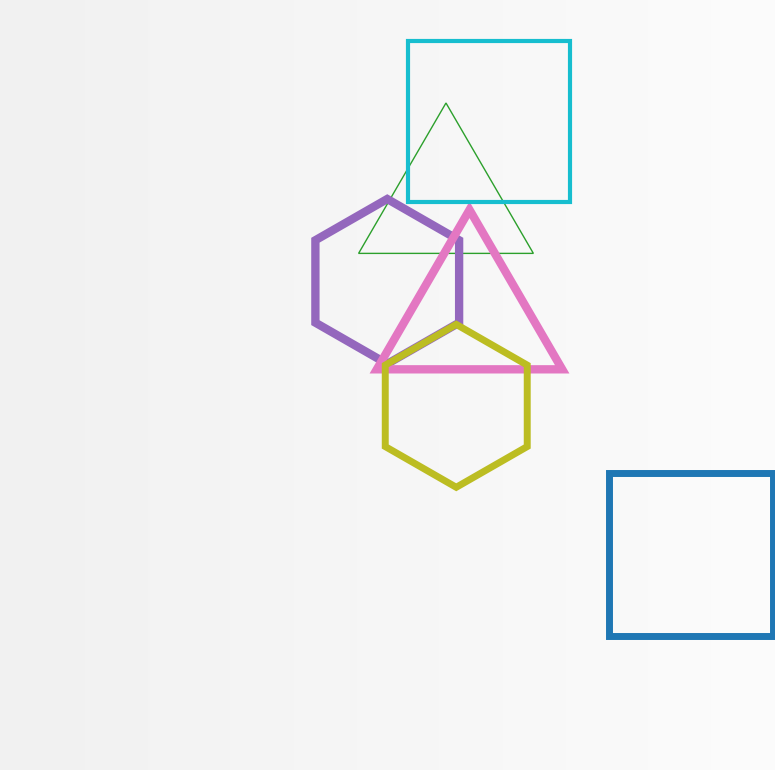[{"shape": "square", "thickness": 2.5, "radius": 0.53, "center": [0.892, 0.279]}, {"shape": "triangle", "thickness": 0.5, "radius": 0.65, "center": [0.575, 0.736]}, {"shape": "hexagon", "thickness": 3, "radius": 0.54, "center": [0.5, 0.634]}, {"shape": "triangle", "thickness": 3, "radius": 0.69, "center": [0.606, 0.589]}, {"shape": "hexagon", "thickness": 2.5, "radius": 0.53, "center": [0.589, 0.473]}, {"shape": "square", "thickness": 1.5, "radius": 0.52, "center": [0.631, 0.842]}]